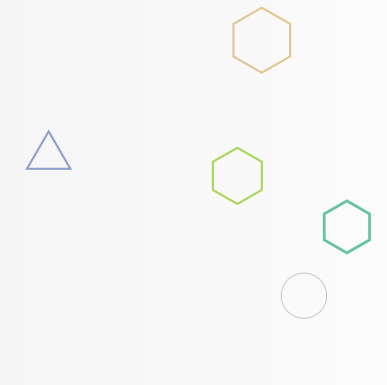[{"shape": "hexagon", "thickness": 2, "radius": 0.34, "center": [0.895, 0.411]}, {"shape": "triangle", "thickness": 1.5, "radius": 0.32, "center": [0.126, 0.594]}, {"shape": "hexagon", "thickness": 1.5, "radius": 0.36, "center": [0.613, 0.543]}, {"shape": "hexagon", "thickness": 1.5, "radius": 0.42, "center": [0.676, 0.896]}, {"shape": "circle", "thickness": 0.5, "radius": 0.29, "center": [0.784, 0.232]}]